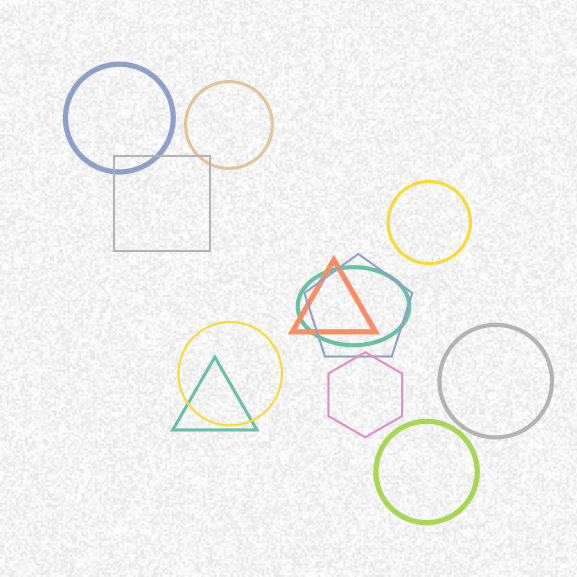[{"shape": "oval", "thickness": 2, "radius": 0.48, "center": [0.612, 0.469]}, {"shape": "triangle", "thickness": 1.5, "radius": 0.42, "center": [0.372, 0.297]}, {"shape": "triangle", "thickness": 2.5, "radius": 0.42, "center": [0.578, 0.466]}, {"shape": "pentagon", "thickness": 1, "radius": 0.49, "center": [0.621, 0.461]}, {"shape": "circle", "thickness": 2.5, "radius": 0.47, "center": [0.207, 0.795]}, {"shape": "hexagon", "thickness": 1, "radius": 0.37, "center": [0.632, 0.316]}, {"shape": "circle", "thickness": 2.5, "radius": 0.44, "center": [0.739, 0.182]}, {"shape": "circle", "thickness": 1.5, "radius": 0.36, "center": [0.743, 0.614]}, {"shape": "circle", "thickness": 1, "radius": 0.45, "center": [0.399, 0.352]}, {"shape": "circle", "thickness": 1.5, "radius": 0.38, "center": [0.396, 0.783]}, {"shape": "square", "thickness": 1, "radius": 0.41, "center": [0.281, 0.646]}, {"shape": "circle", "thickness": 2, "radius": 0.49, "center": [0.858, 0.339]}]